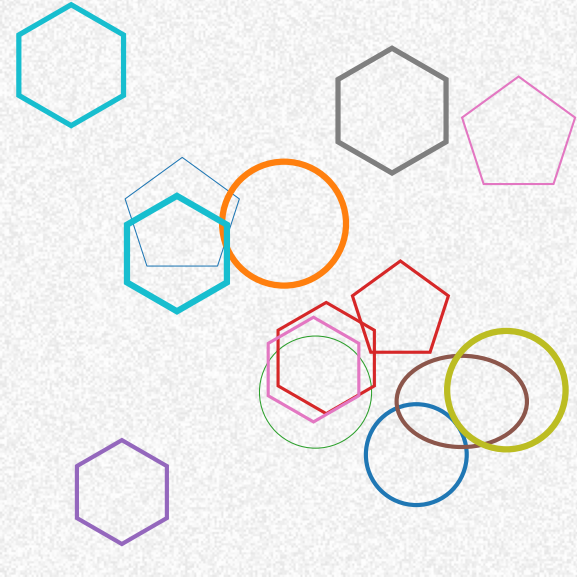[{"shape": "pentagon", "thickness": 0.5, "radius": 0.52, "center": [0.316, 0.623]}, {"shape": "circle", "thickness": 2, "radius": 0.44, "center": [0.721, 0.212]}, {"shape": "circle", "thickness": 3, "radius": 0.54, "center": [0.492, 0.612]}, {"shape": "circle", "thickness": 0.5, "radius": 0.49, "center": [0.546, 0.32]}, {"shape": "pentagon", "thickness": 1.5, "radius": 0.44, "center": [0.693, 0.46]}, {"shape": "hexagon", "thickness": 1.5, "radius": 0.48, "center": [0.565, 0.379]}, {"shape": "hexagon", "thickness": 2, "radius": 0.45, "center": [0.211, 0.147]}, {"shape": "oval", "thickness": 2, "radius": 0.56, "center": [0.8, 0.304]}, {"shape": "pentagon", "thickness": 1, "radius": 0.51, "center": [0.898, 0.764]}, {"shape": "hexagon", "thickness": 1.5, "radius": 0.45, "center": [0.543, 0.359]}, {"shape": "hexagon", "thickness": 2.5, "radius": 0.54, "center": [0.679, 0.808]}, {"shape": "circle", "thickness": 3, "radius": 0.51, "center": [0.877, 0.324]}, {"shape": "hexagon", "thickness": 2.5, "radius": 0.52, "center": [0.123, 0.886]}, {"shape": "hexagon", "thickness": 3, "radius": 0.5, "center": [0.306, 0.56]}]